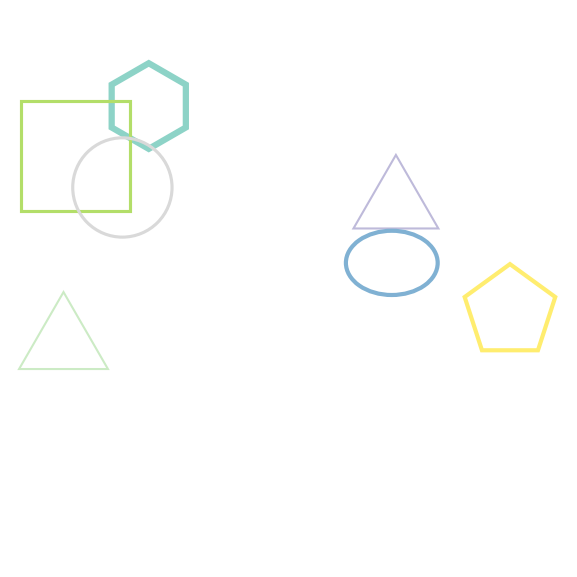[{"shape": "hexagon", "thickness": 3, "radius": 0.37, "center": [0.258, 0.815]}, {"shape": "triangle", "thickness": 1, "radius": 0.42, "center": [0.686, 0.646]}, {"shape": "oval", "thickness": 2, "radius": 0.4, "center": [0.678, 0.544]}, {"shape": "square", "thickness": 1.5, "radius": 0.47, "center": [0.131, 0.729]}, {"shape": "circle", "thickness": 1.5, "radius": 0.43, "center": [0.212, 0.675]}, {"shape": "triangle", "thickness": 1, "radius": 0.44, "center": [0.11, 0.405]}, {"shape": "pentagon", "thickness": 2, "radius": 0.41, "center": [0.883, 0.459]}]